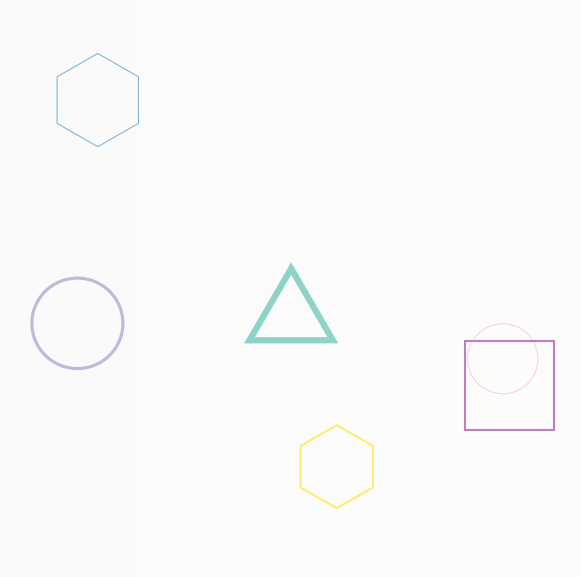[{"shape": "triangle", "thickness": 3, "radius": 0.41, "center": [0.501, 0.451]}, {"shape": "circle", "thickness": 1.5, "radius": 0.39, "center": [0.133, 0.439]}, {"shape": "hexagon", "thickness": 0.5, "radius": 0.4, "center": [0.168, 0.826]}, {"shape": "circle", "thickness": 0.5, "radius": 0.3, "center": [0.865, 0.378]}, {"shape": "square", "thickness": 1, "radius": 0.39, "center": [0.877, 0.331]}, {"shape": "hexagon", "thickness": 1, "radius": 0.36, "center": [0.579, 0.191]}]